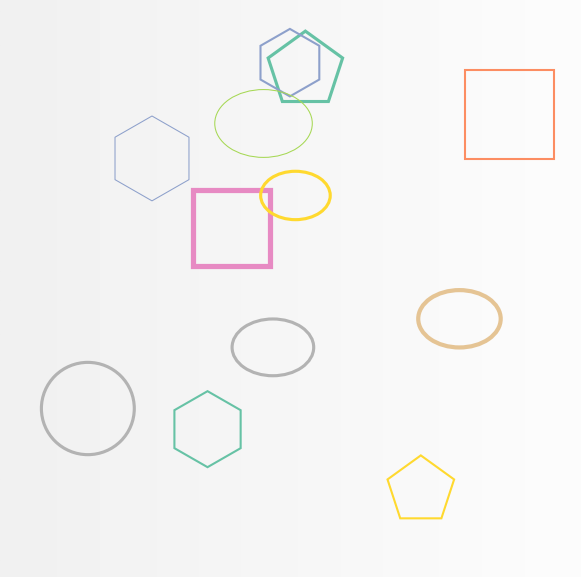[{"shape": "pentagon", "thickness": 1.5, "radius": 0.34, "center": [0.525, 0.878]}, {"shape": "hexagon", "thickness": 1, "radius": 0.33, "center": [0.357, 0.256]}, {"shape": "square", "thickness": 1, "radius": 0.38, "center": [0.877, 0.801]}, {"shape": "hexagon", "thickness": 1, "radius": 0.29, "center": [0.499, 0.891]}, {"shape": "hexagon", "thickness": 0.5, "radius": 0.37, "center": [0.261, 0.725]}, {"shape": "square", "thickness": 2.5, "radius": 0.33, "center": [0.399, 0.604]}, {"shape": "oval", "thickness": 0.5, "radius": 0.42, "center": [0.453, 0.785]}, {"shape": "oval", "thickness": 1.5, "radius": 0.3, "center": [0.508, 0.661]}, {"shape": "pentagon", "thickness": 1, "radius": 0.3, "center": [0.724, 0.15]}, {"shape": "oval", "thickness": 2, "radius": 0.35, "center": [0.79, 0.447]}, {"shape": "circle", "thickness": 1.5, "radius": 0.4, "center": [0.151, 0.292]}, {"shape": "oval", "thickness": 1.5, "radius": 0.35, "center": [0.469, 0.398]}]